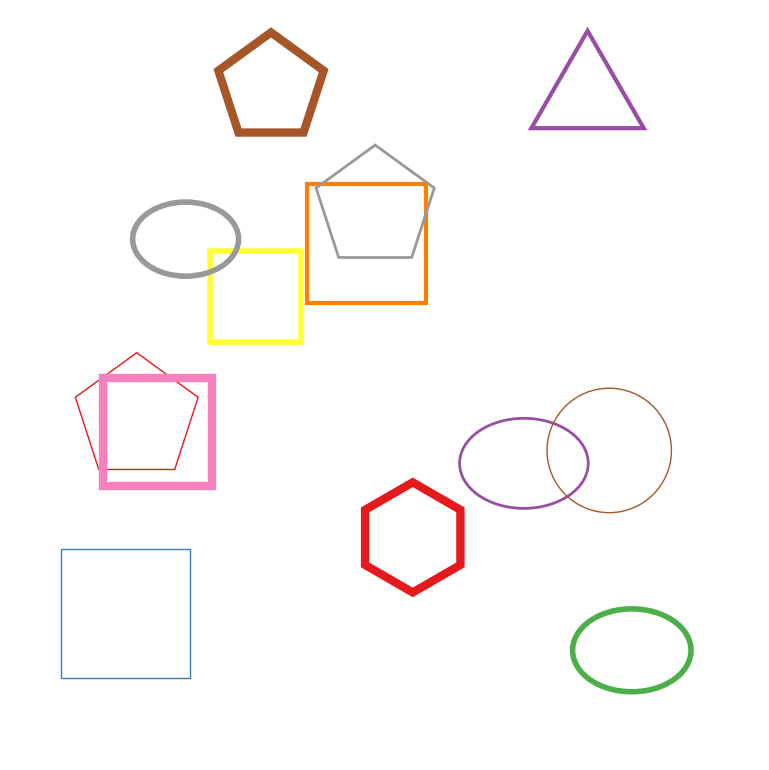[{"shape": "pentagon", "thickness": 0.5, "radius": 0.42, "center": [0.178, 0.458]}, {"shape": "hexagon", "thickness": 3, "radius": 0.36, "center": [0.536, 0.302]}, {"shape": "square", "thickness": 0.5, "radius": 0.42, "center": [0.163, 0.203]}, {"shape": "oval", "thickness": 2, "radius": 0.38, "center": [0.821, 0.155]}, {"shape": "triangle", "thickness": 1.5, "radius": 0.42, "center": [0.763, 0.876]}, {"shape": "oval", "thickness": 1, "radius": 0.42, "center": [0.68, 0.398]}, {"shape": "square", "thickness": 1.5, "radius": 0.39, "center": [0.476, 0.684]}, {"shape": "square", "thickness": 2, "radius": 0.3, "center": [0.332, 0.615]}, {"shape": "circle", "thickness": 0.5, "radius": 0.4, "center": [0.791, 0.415]}, {"shape": "pentagon", "thickness": 3, "radius": 0.36, "center": [0.352, 0.886]}, {"shape": "square", "thickness": 3, "radius": 0.35, "center": [0.205, 0.439]}, {"shape": "pentagon", "thickness": 1, "radius": 0.4, "center": [0.487, 0.731]}, {"shape": "oval", "thickness": 2, "radius": 0.34, "center": [0.241, 0.689]}]